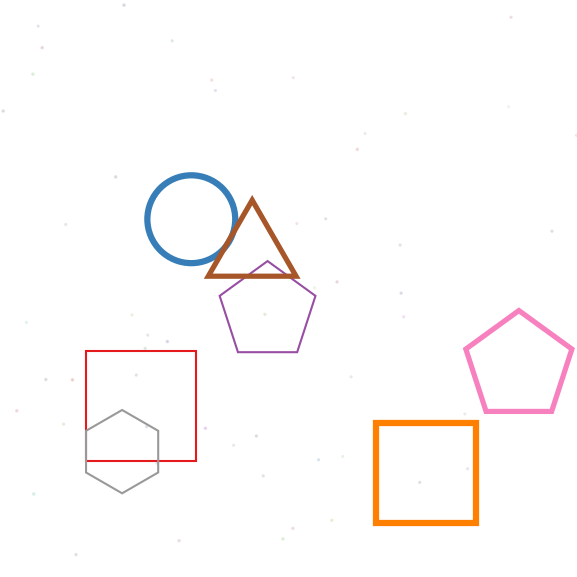[{"shape": "square", "thickness": 1, "radius": 0.48, "center": [0.244, 0.296]}, {"shape": "circle", "thickness": 3, "radius": 0.38, "center": [0.331, 0.62]}, {"shape": "pentagon", "thickness": 1, "radius": 0.44, "center": [0.463, 0.46]}, {"shape": "square", "thickness": 3, "radius": 0.43, "center": [0.737, 0.18]}, {"shape": "triangle", "thickness": 2.5, "radius": 0.44, "center": [0.437, 0.565]}, {"shape": "pentagon", "thickness": 2.5, "radius": 0.48, "center": [0.898, 0.365]}, {"shape": "hexagon", "thickness": 1, "radius": 0.36, "center": [0.211, 0.217]}]